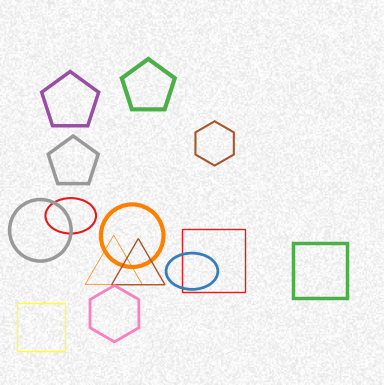[{"shape": "oval", "thickness": 1.5, "radius": 0.33, "center": [0.184, 0.439]}, {"shape": "square", "thickness": 1, "radius": 0.41, "center": [0.554, 0.324]}, {"shape": "oval", "thickness": 2, "radius": 0.34, "center": [0.499, 0.295]}, {"shape": "square", "thickness": 2.5, "radius": 0.36, "center": [0.831, 0.298]}, {"shape": "pentagon", "thickness": 3, "radius": 0.36, "center": [0.385, 0.775]}, {"shape": "pentagon", "thickness": 2.5, "radius": 0.39, "center": [0.182, 0.736]}, {"shape": "triangle", "thickness": 0.5, "radius": 0.43, "center": [0.295, 0.304]}, {"shape": "circle", "thickness": 3, "radius": 0.41, "center": [0.343, 0.388]}, {"shape": "square", "thickness": 1, "radius": 0.31, "center": [0.107, 0.15]}, {"shape": "triangle", "thickness": 1, "radius": 0.4, "center": [0.359, 0.3]}, {"shape": "hexagon", "thickness": 1.5, "radius": 0.29, "center": [0.557, 0.627]}, {"shape": "hexagon", "thickness": 2, "radius": 0.37, "center": [0.297, 0.185]}, {"shape": "circle", "thickness": 2.5, "radius": 0.4, "center": [0.105, 0.402]}, {"shape": "pentagon", "thickness": 2.5, "radius": 0.34, "center": [0.19, 0.578]}]